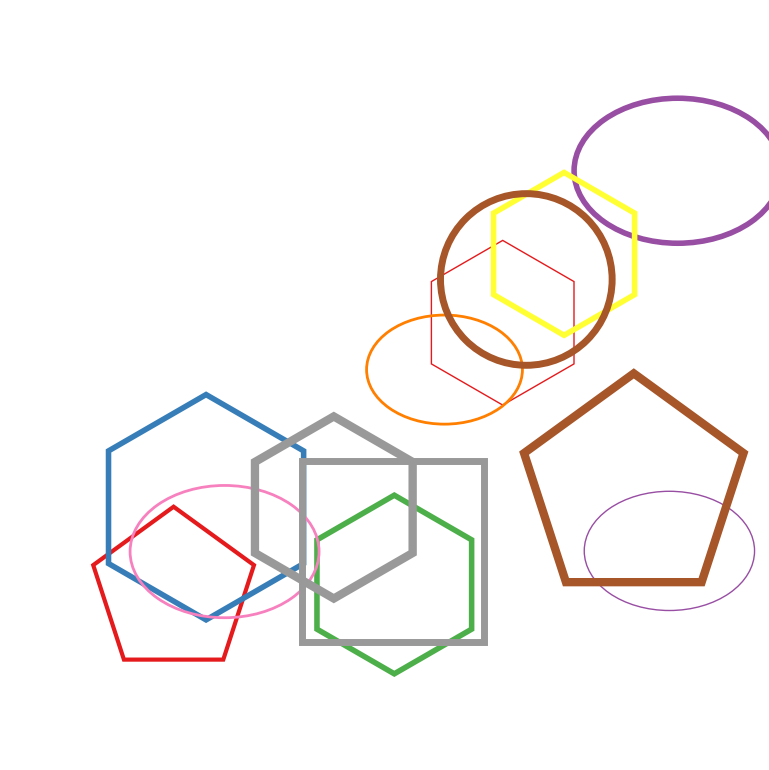[{"shape": "pentagon", "thickness": 1.5, "radius": 0.55, "center": [0.225, 0.232]}, {"shape": "hexagon", "thickness": 0.5, "radius": 0.53, "center": [0.653, 0.581]}, {"shape": "hexagon", "thickness": 2, "radius": 0.73, "center": [0.268, 0.341]}, {"shape": "hexagon", "thickness": 2, "radius": 0.58, "center": [0.512, 0.241]}, {"shape": "oval", "thickness": 0.5, "radius": 0.55, "center": [0.869, 0.285]}, {"shape": "oval", "thickness": 2, "radius": 0.67, "center": [0.88, 0.778]}, {"shape": "oval", "thickness": 1, "radius": 0.51, "center": [0.577, 0.52]}, {"shape": "hexagon", "thickness": 2, "radius": 0.53, "center": [0.733, 0.67]}, {"shape": "pentagon", "thickness": 3, "radius": 0.75, "center": [0.823, 0.365]}, {"shape": "circle", "thickness": 2.5, "radius": 0.56, "center": [0.684, 0.637]}, {"shape": "oval", "thickness": 1, "radius": 0.61, "center": [0.292, 0.284]}, {"shape": "hexagon", "thickness": 3, "radius": 0.59, "center": [0.434, 0.341]}, {"shape": "square", "thickness": 2.5, "radius": 0.59, "center": [0.51, 0.284]}]